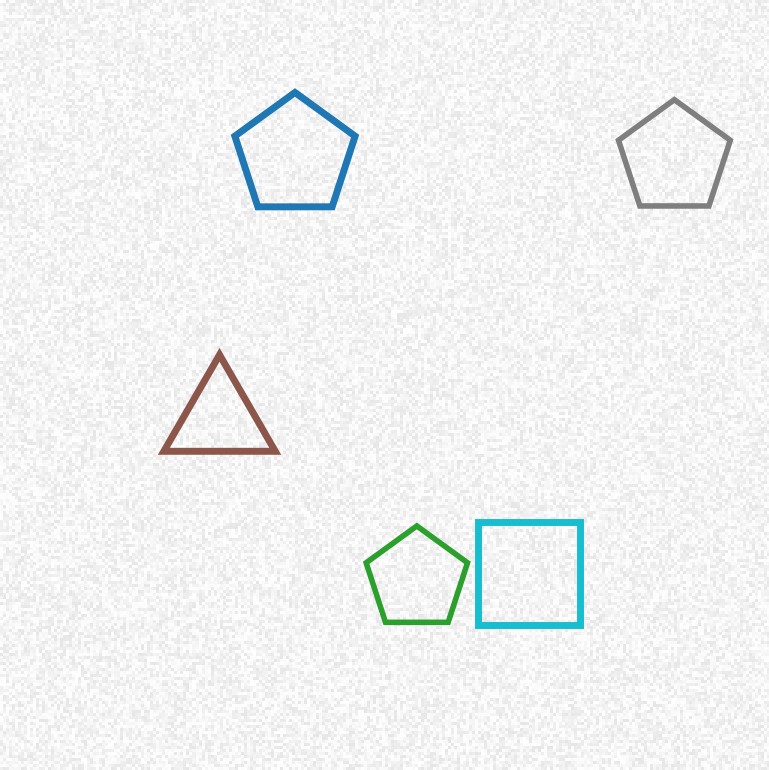[{"shape": "pentagon", "thickness": 2.5, "radius": 0.41, "center": [0.383, 0.798]}, {"shape": "pentagon", "thickness": 2, "radius": 0.35, "center": [0.541, 0.248]}, {"shape": "triangle", "thickness": 2.5, "radius": 0.42, "center": [0.285, 0.456]}, {"shape": "pentagon", "thickness": 2, "radius": 0.38, "center": [0.876, 0.794]}, {"shape": "square", "thickness": 2.5, "radius": 0.33, "center": [0.687, 0.255]}]